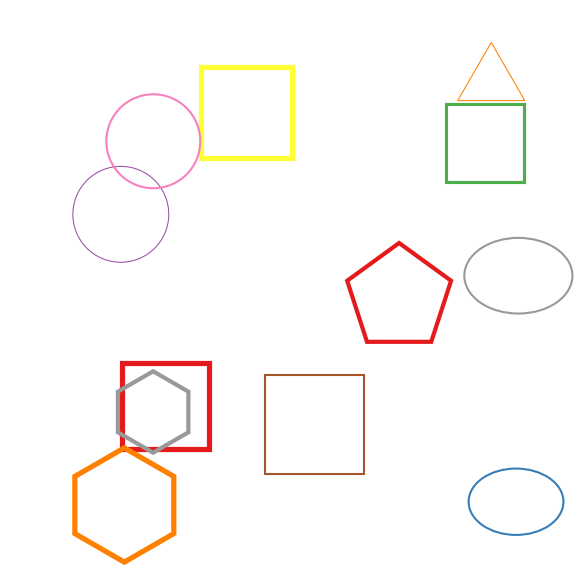[{"shape": "pentagon", "thickness": 2, "radius": 0.47, "center": [0.691, 0.484]}, {"shape": "square", "thickness": 2.5, "radius": 0.37, "center": [0.287, 0.296]}, {"shape": "oval", "thickness": 1, "radius": 0.41, "center": [0.894, 0.13]}, {"shape": "square", "thickness": 1.5, "radius": 0.34, "center": [0.839, 0.752]}, {"shape": "circle", "thickness": 0.5, "radius": 0.42, "center": [0.209, 0.628]}, {"shape": "triangle", "thickness": 0.5, "radius": 0.34, "center": [0.851, 0.859]}, {"shape": "hexagon", "thickness": 2.5, "radius": 0.49, "center": [0.215, 0.125]}, {"shape": "square", "thickness": 2.5, "radius": 0.4, "center": [0.427, 0.804]}, {"shape": "square", "thickness": 1, "radius": 0.43, "center": [0.544, 0.263]}, {"shape": "circle", "thickness": 1, "radius": 0.41, "center": [0.265, 0.755]}, {"shape": "oval", "thickness": 1, "radius": 0.47, "center": [0.898, 0.522]}, {"shape": "hexagon", "thickness": 2, "radius": 0.35, "center": [0.265, 0.286]}]